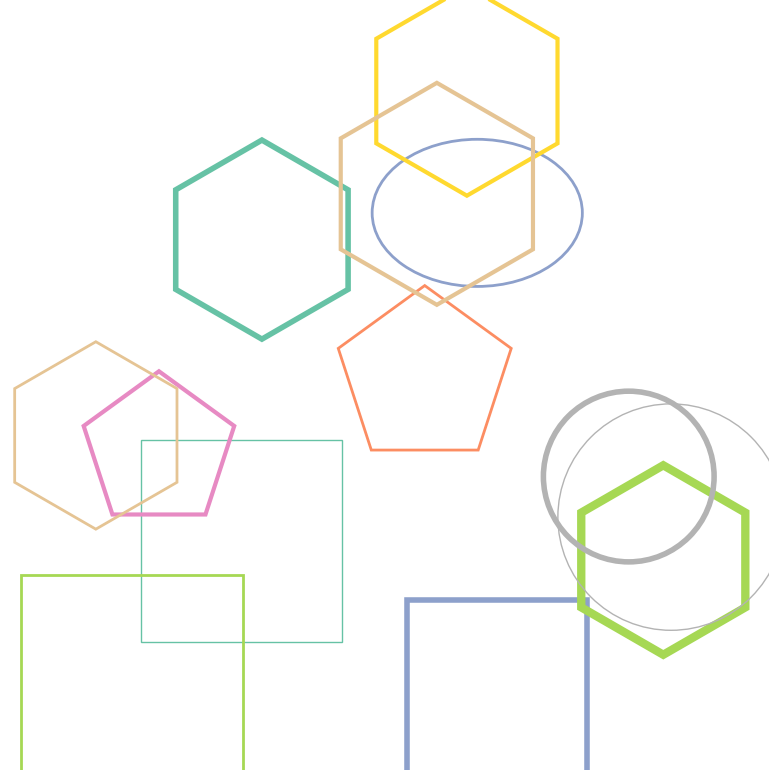[{"shape": "square", "thickness": 0.5, "radius": 0.65, "center": [0.314, 0.297]}, {"shape": "hexagon", "thickness": 2, "radius": 0.65, "center": [0.34, 0.689]}, {"shape": "pentagon", "thickness": 1, "radius": 0.59, "center": [0.552, 0.511]}, {"shape": "oval", "thickness": 1, "radius": 0.68, "center": [0.62, 0.724]}, {"shape": "square", "thickness": 2, "radius": 0.58, "center": [0.646, 0.104]}, {"shape": "pentagon", "thickness": 1.5, "radius": 0.51, "center": [0.206, 0.415]}, {"shape": "square", "thickness": 1, "radius": 0.72, "center": [0.172, 0.109]}, {"shape": "hexagon", "thickness": 3, "radius": 0.62, "center": [0.861, 0.273]}, {"shape": "hexagon", "thickness": 1.5, "radius": 0.68, "center": [0.606, 0.882]}, {"shape": "hexagon", "thickness": 1, "radius": 0.61, "center": [0.124, 0.434]}, {"shape": "hexagon", "thickness": 1.5, "radius": 0.72, "center": [0.567, 0.748]}, {"shape": "circle", "thickness": 2, "radius": 0.55, "center": [0.817, 0.381]}, {"shape": "circle", "thickness": 0.5, "radius": 0.74, "center": [0.872, 0.328]}]